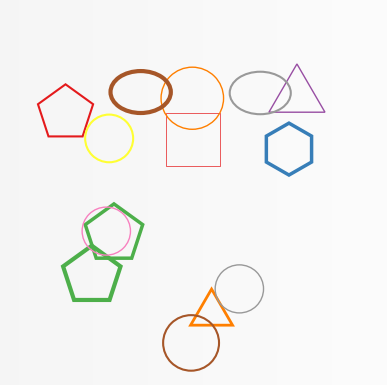[{"shape": "pentagon", "thickness": 1.5, "radius": 0.37, "center": [0.169, 0.706]}, {"shape": "square", "thickness": 0.5, "radius": 0.35, "center": [0.499, 0.638]}, {"shape": "hexagon", "thickness": 2.5, "radius": 0.34, "center": [0.746, 0.613]}, {"shape": "pentagon", "thickness": 2.5, "radius": 0.39, "center": [0.294, 0.392]}, {"shape": "pentagon", "thickness": 3, "radius": 0.39, "center": [0.237, 0.284]}, {"shape": "triangle", "thickness": 1, "radius": 0.42, "center": [0.766, 0.75]}, {"shape": "circle", "thickness": 1, "radius": 0.4, "center": [0.496, 0.745]}, {"shape": "triangle", "thickness": 2, "radius": 0.31, "center": [0.546, 0.187]}, {"shape": "circle", "thickness": 1.5, "radius": 0.31, "center": [0.282, 0.64]}, {"shape": "circle", "thickness": 1.5, "radius": 0.36, "center": [0.493, 0.109]}, {"shape": "oval", "thickness": 3, "radius": 0.39, "center": [0.363, 0.761]}, {"shape": "circle", "thickness": 1, "radius": 0.31, "center": [0.274, 0.4]}, {"shape": "oval", "thickness": 1.5, "radius": 0.39, "center": [0.672, 0.759]}, {"shape": "circle", "thickness": 1, "radius": 0.31, "center": [0.618, 0.25]}]